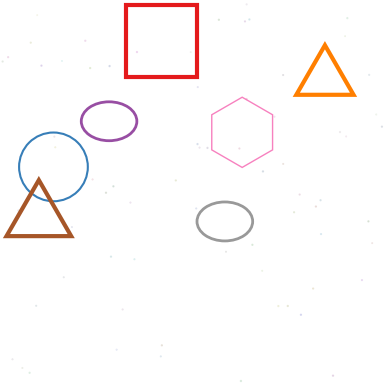[{"shape": "square", "thickness": 3, "radius": 0.46, "center": [0.42, 0.893]}, {"shape": "circle", "thickness": 1.5, "radius": 0.45, "center": [0.139, 0.567]}, {"shape": "oval", "thickness": 2, "radius": 0.36, "center": [0.283, 0.685]}, {"shape": "triangle", "thickness": 3, "radius": 0.43, "center": [0.844, 0.797]}, {"shape": "triangle", "thickness": 3, "radius": 0.49, "center": [0.101, 0.435]}, {"shape": "hexagon", "thickness": 1, "radius": 0.46, "center": [0.629, 0.656]}, {"shape": "oval", "thickness": 2, "radius": 0.36, "center": [0.584, 0.425]}]